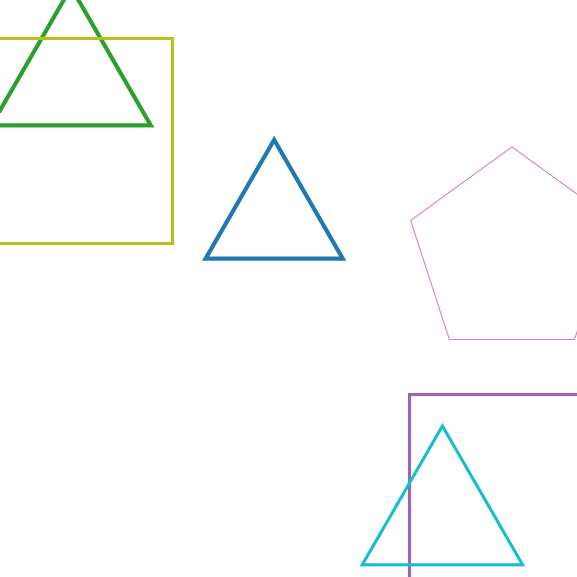[{"shape": "triangle", "thickness": 2, "radius": 0.69, "center": [0.475, 0.62]}, {"shape": "triangle", "thickness": 2, "radius": 0.8, "center": [0.123, 0.862]}, {"shape": "square", "thickness": 1.5, "radius": 0.83, "center": [0.875, 0.15]}, {"shape": "pentagon", "thickness": 0.5, "radius": 0.92, "center": [0.887, 0.56]}, {"shape": "square", "thickness": 1.5, "radius": 0.89, "center": [0.12, 0.756]}, {"shape": "triangle", "thickness": 1.5, "radius": 0.8, "center": [0.766, 0.101]}]